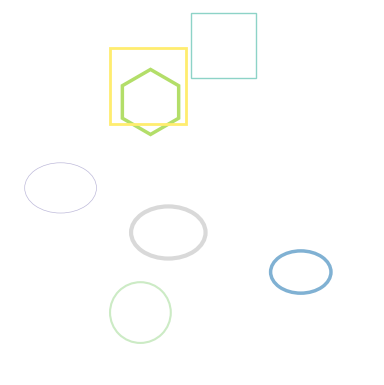[{"shape": "square", "thickness": 1, "radius": 0.42, "center": [0.581, 0.881]}, {"shape": "oval", "thickness": 0.5, "radius": 0.47, "center": [0.157, 0.512]}, {"shape": "oval", "thickness": 2.5, "radius": 0.39, "center": [0.781, 0.293]}, {"shape": "hexagon", "thickness": 2.5, "radius": 0.42, "center": [0.391, 0.735]}, {"shape": "oval", "thickness": 3, "radius": 0.48, "center": [0.437, 0.396]}, {"shape": "circle", "thickness": 1.5, "radius": 0.39, "center": [0.365, 0.188]}, {"shape": "square", "thickness": 2, "radius": 0.49, "center": [0.385, 0.777]}]